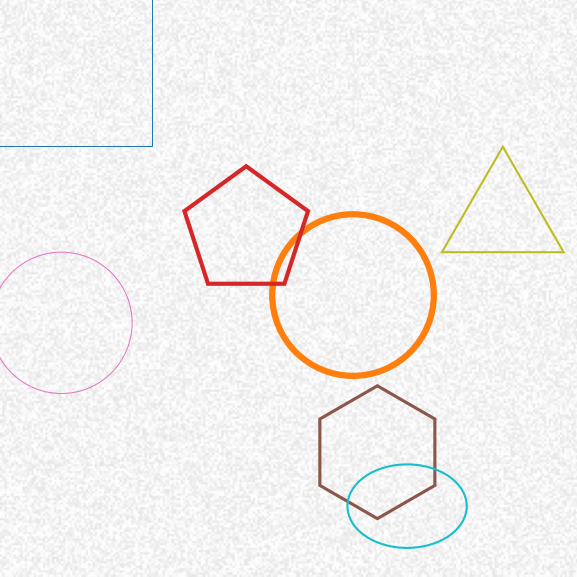[{"shape": "square", "thickness": 0.5, "radius": 0.72, "center": [0.119, 0.89]}, {"shape": "circle", "thickness": 3, "radius": 0.7, "center": [0.611, 0.488]}, {"shape": "pentagon", "thickness": 2, "radius": 0.56, "center": [0.426, 0.599]}, {"shape": "hexagon", "thickness": 1.5, "radius": 0.57, "center": [0.653, 0.216]}, {"shape": "circle", "thickness": 0.5, "radius": 0.61, "center": [0.106, 0.44]}, {"shape": "triangle", "thickness": 1, "radius": 0.61, "center": [0.871, 0.623]}, {"shape": "oval", "thickness": 1, "radius": 0.52, "center": [0.705, 0.123]}]